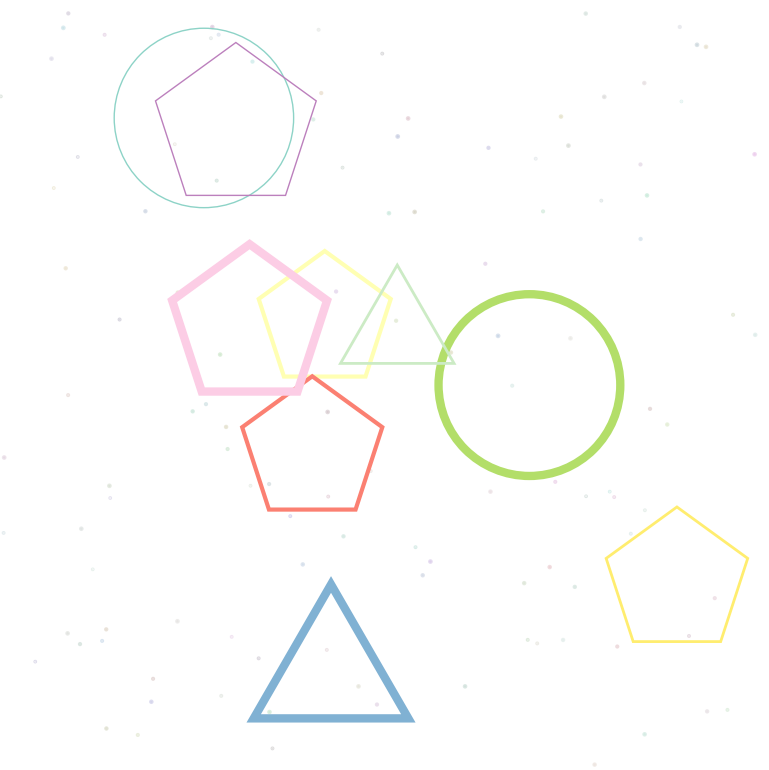[{"shape": "circle", "thickness": 0.5, "radius": 0.58, "center": [0.265, 0.847]}, {"shape": "pentagon", "thickness": 1.5, "radius": 0.45, "center": [0.422, 0.584]}, {"shape": "pentagon", "thickness": 1.5, "radius": 0.48, "center": [0.406, 0.416]}, {"shape": "triangle", "thickness": 3, "radius": 0.58, "center": [0.43, 0.125]}, {"shape": "circle", "thickness": 3, "radius": 0.59, "center": [0.688, 0.5]}, {"shape": "pentagon", "thickness": 3, "radius": 0.53, "center": [0.324, 0.577]}, {"shape": "pentagon", "thickness": 0.5, "radius": 0.55, "center": [0.306, 0.835]}, {"shape": "triangle", "thickness": 1, "radius": 0.43, "center": [0.516, 0.571]}, {"shape": "pentagon", "thickness": 1, "radius": 0.48, "center": [0.879, 0.245]}]